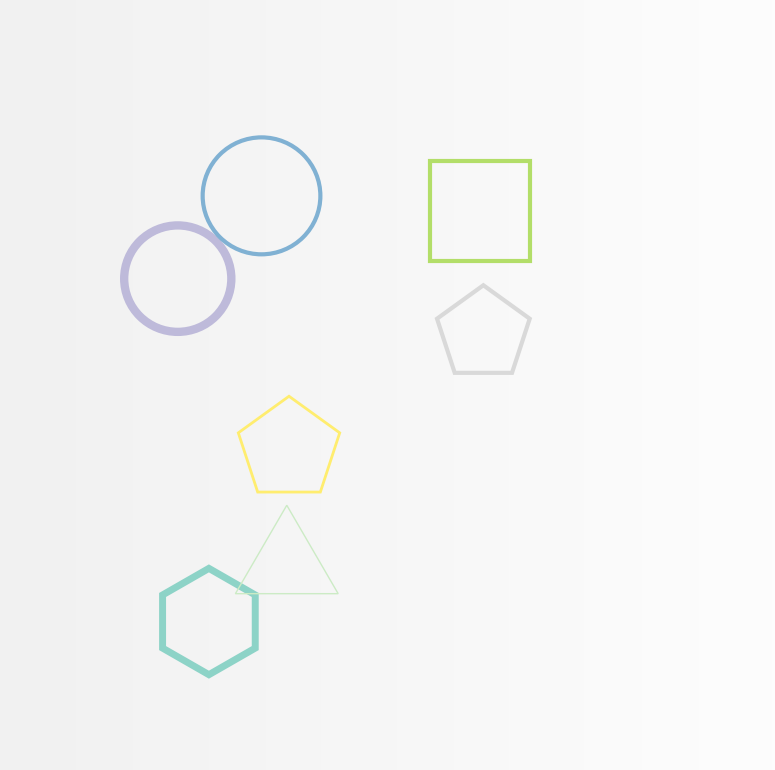[{"shape": "hexagon", "thickness": 2.5, "radius": 0.35, "center": [0.27, 0.193]}, {"shape": "circle", "thickness": 3, "radius": 0.35, "center": [0.229, 0.638]}, {"shape": "circle", "thickness": 1.5, "radius": 0.38, "center": [0.337, 0.746]}, {"shape": "square", "thickness": 1.5, "radius": 0.32, "center": [0.62, 0.726]}, {"shape": "pentagon", "thickness": 1.5, "radius": 0.31, "center": [0.624, 0.567]}, {"shape": "triangle", "thickness": 0.5, "radius": 0.38, "center": [0.37, 0.267]}, {"shape": "pentagon", "thickness": 1, "radius": 0.34, "center": [0.373, 0.417]}]